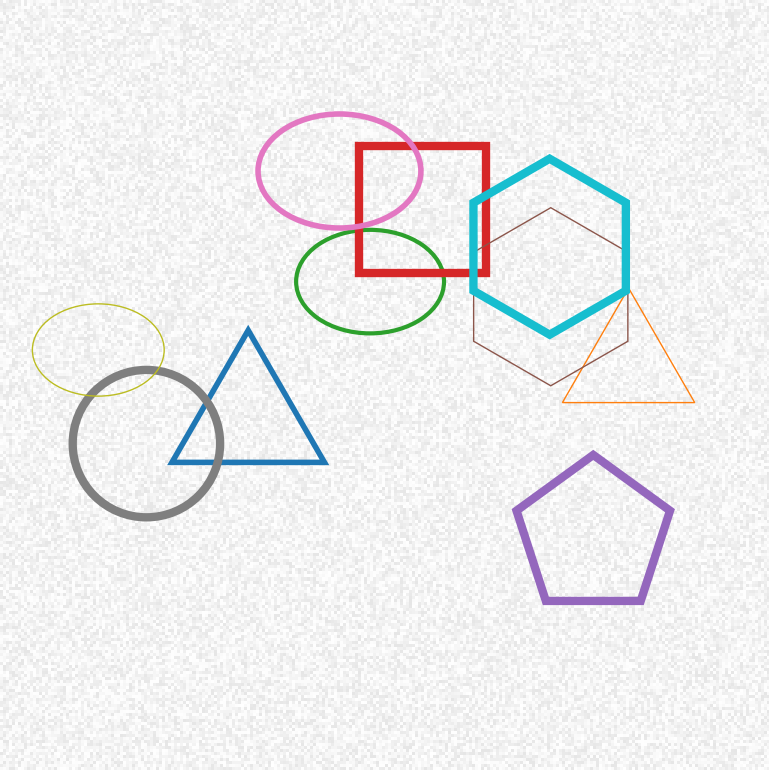[{"shape": "triangle", "thickness": 2, "radius": 0.57, "center": [0.322, 0.457]}, {"shape": "triangle", "thickness": 0.5, "radius": 0.5, "center": [0.816, 0.527]}, {"shape": "oval", "thickness": 1.5, "radius": 0.48, "center": [0.481, 0.634]}, {"shape": "square", "thickness": 3, "radius": 0.41, "center": [0.549, 0.728]}, {"shape": "pentagon", "thickness": 3, "radius": 0.52, "center": [0.77, 0.304]}, {"shape": "hexagon", "thickness": 0.5, "radius": 0.58, "center": [0.715, 0.615]}, {"shape": "oval", "thickness": 2, "radius": 0.53, "center": [0.441, 0.778]}, {"shape": "circle", "thickness": 3, "radius": 0.48, "center": [0.19, 0.424]}, {"shape": "oval", "thickness": 0.5, "radius": 0.43, "center": [0.128, 0.545]}, {"shape": "hexagon", "thickness": 3, "radius": 0.57, "center": [0.714, 0.68]}]